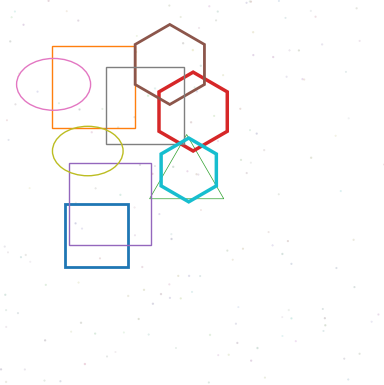[{"shape": "square", "thickness": 2, "radius": 0.41, "center": [0.25, 0.389]}, {"shape": "square", "thickness": 1, "radius": 0.54, "center": [0.242, 0.774]}, {"shape": "triangle", "thickness": 0.5, "radius": 0.56, "center": [0.485, 0.539]}, {"shape": "hexagon", "thickness": 2.5, "radius": 0.51, "center": [0.502, 0.71]}, {"shape": "square", "thickness": 1, "radius": 0.53, "center": [0.285, 0.47]}, {"shape": "hexagon", "thickness": 2, "radius": 0.52, "center": [0.441, 0.833]}, {"shape": "oval", "thickness": 1, "radius": 0.48, "center": [0.139, 0.781]}, {"shape": "square", "thickness": 1, "radius": 0.5, "center": [0.377, 0.726]}, {"shape": "oval", "thickness": 1, "radius": 0.46, "center": [0.228, 0.608]}, {"shape": "hexagon", "thickness": 2.5, "radius": 0.41, "center": [0.49, 0.559]}]